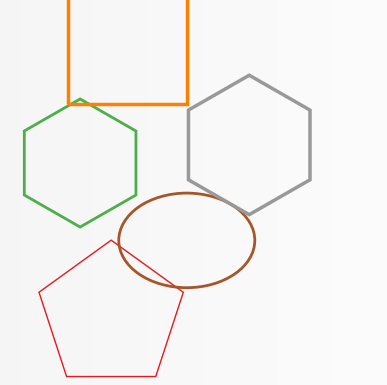[{"shape": "pentagon", "thickness": 1, "radius": 0.98, "center": [0.287, 0.18]}, {"shape": "hexagon", "thickness": 2, "radius": 0.83, "center": [0.207, 0.577]}, {"shape": "square", "thickness": 2.5, "radius": 0.77, "center": [0.33, 0.883]}, {"shape": "oval", "thickness": 2, "radius": 0.88, "center": [0.482, 0.376]}, {"shape": "hexagon", "thickness": 2.5, "radius": 0.91, "center": [0.643, 0.624]}]